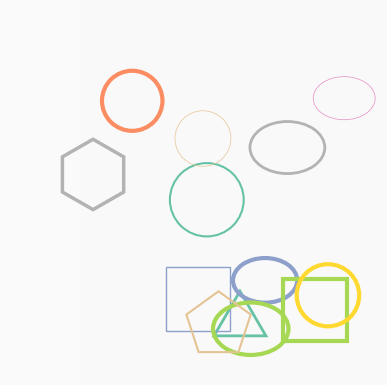[{"shape": "triangle", "thickness": 2, "radius": 0.39, "center": [0.619, 0.166]}, {"shape": "circle", "thickness": 1.5, "radius": 0.48, "center": [0.534, 0.481]}, {"shape": "circle", "thickness": 3, "radius": 0.39, "center": [0.341, 0.738]}, {"shape": "oval", "thickness": 3, "radius": 0.41, "center": [0.684, 0.272]}, {"shape": "square", "thickness": 1, "radius": 0.42, "center": [0.511, 0.224]}, {"shape": "oval", "thickness": 0.5, "radius": 0.4, "center": [0.888, 0.745]}, {"shape": "square", "thickness": 3, "radius": 0.41, "center": [0.813, 0.195]}, {"shape": "oval", "thickness": 3, "radius": 0.49, "center": [0.647, 0.146]}, {"shape": "circle", "thickness": 3, "radius": 0.4, "center": [0.846, 0.233]}, {"shape": "pentagon", "thickness": 1.5, "radius": 0.44, "center": [0.564, 0.156]}, {"shape": "circle", "thickness": 0.5, "radius": 0.36, "center": [0.524, 0.64]}, {"shape": "hexagon", "thickness": 2.5, "radius": 0.46, "center": [0.24, 0.547]}, {"shape": "oval", "thickness": 2, "radius": 0.48, "center": [0.742, 0.617]}]